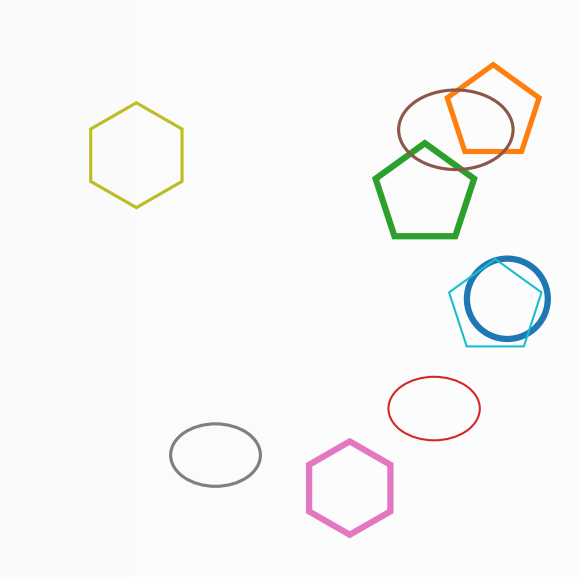[{"shape": "circle", "thickness": 3, "radius": 0.35, "center": [0.873, 0.482]}, {"shape": "pentagon", "thickness": 2.5, "radius": 0.42, "center": [0.848, 0.804]}, {"shape": "pentagon", "thickness": 3, "radius": 0.45, "center": [0.731, 0.662]}, {"shape": "oval", "thickness": 1, "radius": 0.39, "center": [0.747, 0.292]}, {"shape": "oval", "thickness": 1.5, "radius": 0.49, "center": [0.784, 0.774]}, {"shape": "hexagon", "thickness": 3, "radius": 0.4, "center": [0.602, 0.154]}, {"shape": "oval", "thickness": 1.5, "radius": 0.39, "center": [0.371, 0.211]}, {"shape": "hexagon", "thickness": 1.5, "radius": 0.45, "center": [0.235, 0.73]}, {"shape": "pentagon", "thickness": 1, "radius": 0.42, "center": [0.852, 0.467]}]